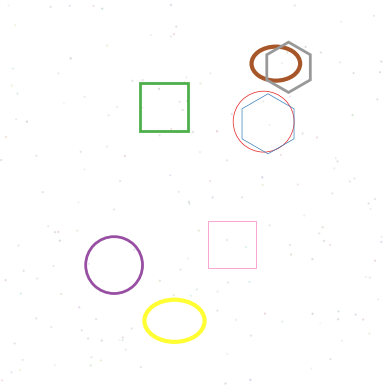[{"shape": "circle", "thickness": 0.5, "radius": 0.4, "center": [0.685, 0.684]}, {"shape": "hexagon", "thickness": 0.5, "radius": 0.39, "center": [0.696, 0.678]}, {"shape": "square", "thickness": 2, "radius": 0.31, "center": [0.427, 0.721]}, {"shape": "circle", "thickness": 2, "radius": 0.37, "center": [0.296, 0.311]}, {"shape": "oval", "thickness": 3, "radius": 0.39, "center": [0.453, 0.167]}, {"shape": "oval", "thickness": 3, "radius": 0.32, "center": [0.716, 0.835]}, {"shape": "square", "thickness": 0.5, "radius": 0.31, "center": [0.602, 0.366]}, {"shape": "hexagon", "thickness": 2, "radius": 0.33, "center": [0.749, 0.825]}]